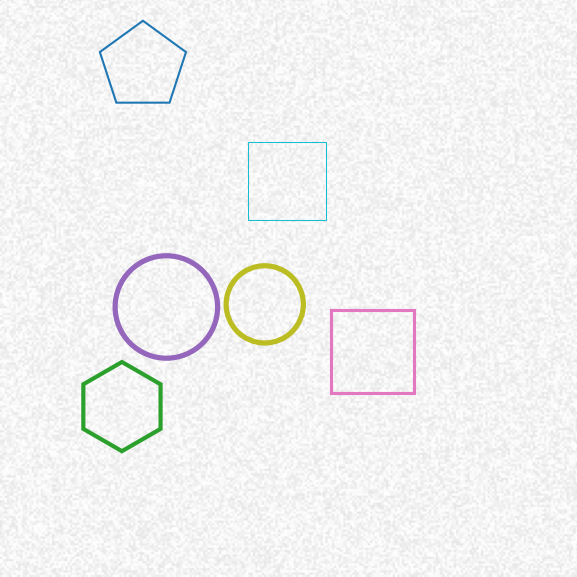[{"shape": "pentagon", "thickness": 1, "radius": 0.39, "center": [0.248, 0.885]}, {"shape": "hexagon", "thickness": 2, "radius": 0.39, "center": [0.211, 0.295]}, {"shape": "circle", "thickness": 2.5, "radius": 0.44, "center": [0.288, 0.468]}, {"shape": "square", "thickness": 1.5, "radius": 0.36, "center": [0.645, 0.39]}, {"shape": "circle", "thickness": 2.5, "radius": 0.33, "center": [0.458, 0.472]}, {"shape": "square", "thickness": 0.5, "radius": 0.34, "center": [0.497, 0.686]}]